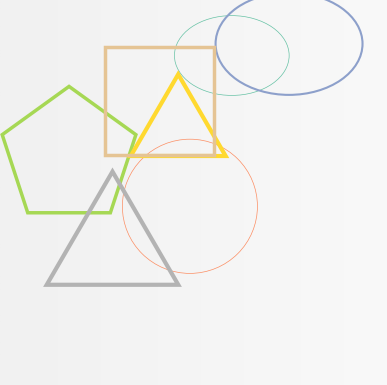[{"shape": "oval", "thickness": 0.5, "radius": 0.74, "center": [0.598, 0.856]}, {"shape": "circle", "thickness": 0.5, "radius": 0.87, "center": [0.49, 0.464]}, {"shape": "oval", "thickness": 1.5, "radius": 0.95, "center": [0.746, 0.886]}, {"shape": "pentagon", "thickness": 2.5, "radius": 0.91, "center": [0.178, 0.594]}, {"shape": "triangle", "thickness": 3, "radius": 0.71, "center": [0.46, 0.666]}, {"shape": "square", "thickness": 2.5, "radius": 0.7, "center": [0.412, 0.737]}, {"shape": "triangle", "thickness": 3, "radius": 0.98, "center": [0.29, 0.358]}]